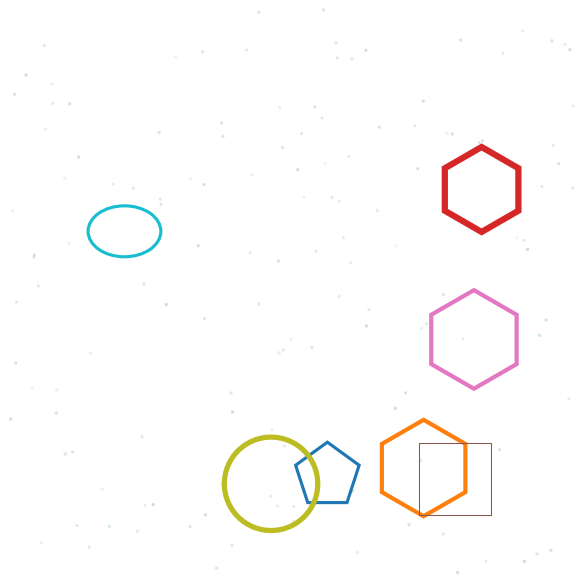[{"shape": "pentagon", "thickness": 1.5, "radius": 0.29, "center": [0.567, 0.176]}, {"shape": "hexagon", "thickness": 2, "radius": 0.42, "center": [0.734, 0.189]}, {"shape": "hexagon", "thickness": 3, "radius": 0.37, "center": [0.834, 0.671]}, {"shape": "square", "thickness": 0.5, "radius": 0.31, "center": [0.788, 0.17]}, {"shape": "hexagon", "thickness": 2, "radius": 0.43, "center": [0.821, 0.411]}, {"shape": "circle", "thickness": 2.5, "radius": 0.4, "center": [0.469, 0.161]}, {"shape": "oval", "thickness": 1.5, "radius": 0.32, "center": [0.216, 0.599]}]